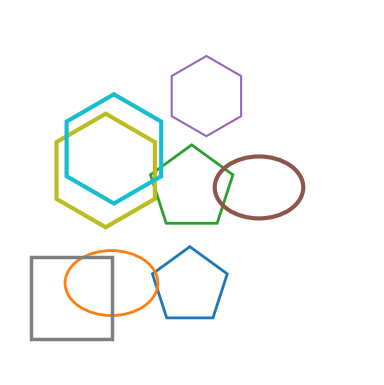[{"shape": "pentagon", "thickness": 2, "radius": 0.51, "center": [0.493, 0.257]}, {"shape": "oval", "thickness": 2, "radius": 0.6, "center": [0.29, 0.265]}, {"shape": "pentagon", "thickness": 2, "radius": 0.56, "center": [0.498, 0.511]}, {"shape": "hexagon", "thickness": 1.5, "radius": 0.52, "center": [0.536, 0.75]}, {"shape": "oval", "thickness": 3, "radius": 0.57, "center": [0.673, 0.513]}, {"shape": "square", "thickness": 2.5, "radius": 0.53, "center": [0.186, 0.225]}, {"shape": "hexagon", "thickness": 3, "radius": 0.74, "center": [0.275, 0.557]}, {"shape": "hexagon", "thickness": 3, "radius": 0.71, "center": [0.296, 0.613]}]